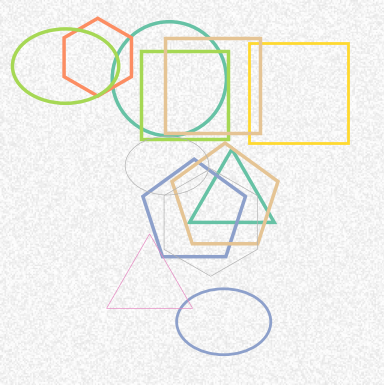[{"shape": "circle", "thickness": 2.5, "radius": 0.74, "center": [0.44, 0.795]}, {"shape": "triangle", "thickness": 2.5, "radius": 0.63, "center": [0.602, 0.486]}, {"shape": "hexagon", "thickness": 2.5, "radius": 0.51, "center": [0.254, 0.851]}, {"shape": "pentagon", "thickness": 2.5, "radius": 0.7, "center": [0.504, 0.447]}, {"shape": "oval", "thickness": 2, "radius": 0.61, "center": [0.581, 0.164]}, {"shape": "triangle", "thickness": 0.5, "radius": 0.64, "center": [0.389, 0.264]}, {"shape": "oval", "thickness": 2.5, "radius": 0.69, "center": [0.17, 0.828]}, {"shape": "square", "thickness": 2.5, "radius": 0.57, "center": [0.479, 0.753]}, {"shape": "square", "thickness": 2, "radius": 0.65, "center": [0.775, 0.759]}, {"shape": "pentagon", "thickness": 2.5, "radius": 0.72, "center": [0.584, 0.484]}, {"shape": "square", "thickness": 2.5, "radius": 0.62, "center": [0.552, 0.777]}, {"shape": "hexagon", "thickness": 0.5, "radius": 0.7, "center": [0.547, 0.422]}, {"shape": "oval", "thickness": 0.5, "radius": 0.54, "center": [0.434, 0.57]}]